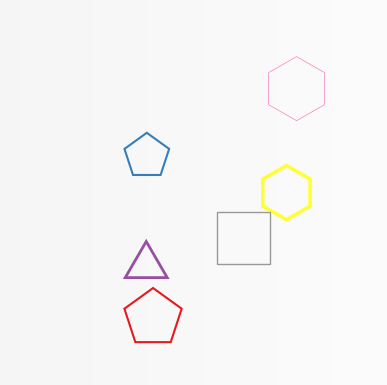[{"shape": "pentagon", "thickness": 1.5, "radius": 0.39, "center": [0.395, 0.174]}, {"shape": "pentagon", "thickness": 1.5, "radius": 0.3, "center": [0.379, 0.595]}, {"shape": "triangle", "thickness": 2, "radius": 0.31, "center": [0.377, 0.31]}, {"shape": "hexagon", "thickness": 2.5, "radius": 0.35, "center": [0.739, 0.5]}, {"shape": "hexagon", "thickness": 0.5, "radius": 0.42, "center": [0.765, 0.77]}, {"shape": "square", "thickness": 1, "radius": 0.34, "center": [0.629, 0.381]}]